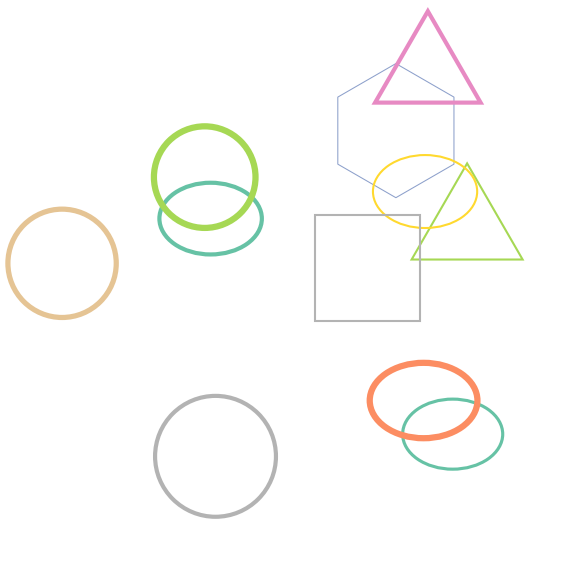[{"shape": "oval", "thickness": 2, "radius": 0.44, "center": [0.365, 0.621]}, {"shape": "oval", "thickness": 1.5, "radius": 0.43, "center": [0.784, 0.247]}, {"shape": "oval", "thickness": 3, "radius": 0.47, "center": [0.733, 0.306]}, {"shape": "hexagon", "thickness": 0.5, "radius": 0.58, "center": [0.686, 0.773]}, {"shape": "triangle", "thickness": 2, "radius": 0.53, "center": [0.741, 0.874]}, {"shape": "triangle", "thickness": 1, "radius": 0.55, "center": [0.809, 0.605]}, {"shape": "circle", "thickness": 3, "radius": 0.44, "center": [0.354, 0.692]}, {"shape": "oval", "thickness": 1, "radius": 0.45, "center": [0.736, 0.667]}, {"shape": "circle", "thickness": 2.5, "radius": 0.47, "center": [0.107, 0.543]}, {"shape": "square", "thickness": 1, "radius": 0.46, "center": [0.636, 0.535]}, {"shape": "circle", "thickness": 2, "radius": 0.52, "center": [0.373, 0.209]}]